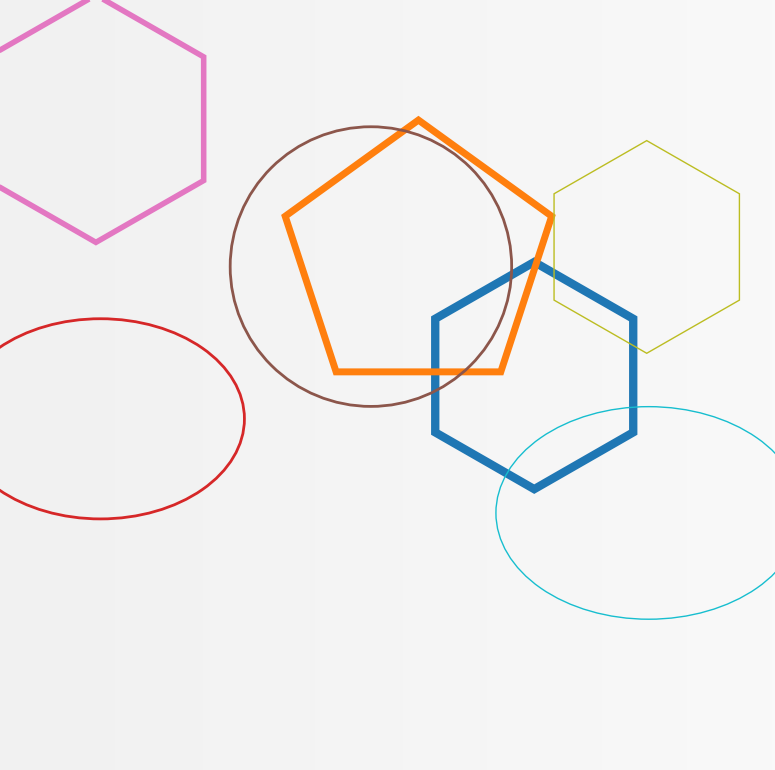[{"shape": "hexagon", "thickness": 3, "radius": 0.74, "center": [0.689, 0.512]}, {"shape": "pentagon", "thickness": 2.5, "radius": 0.9, "center": [0.54, 0.663]}, {"shape": "oval", "thickness": 1, "radius": 0.93, "center": [0.13, 0.456]}, {"shape": "circle", "thickness": 1, "radius": 0.91, "center": [0.479, 0.654]}, {"shape": "hexagon", "thickness": 2, "radius": 0.8, "center": [0.124, 0.846]}, {"shape": "hexagon", "thickness": 0.5, "radius": 0.69, "center": [0.834, 0.679]}, {"shape": "oval", "thickness": 0.5, "radius": 0.99, "center": [0.837, 0.334]}]